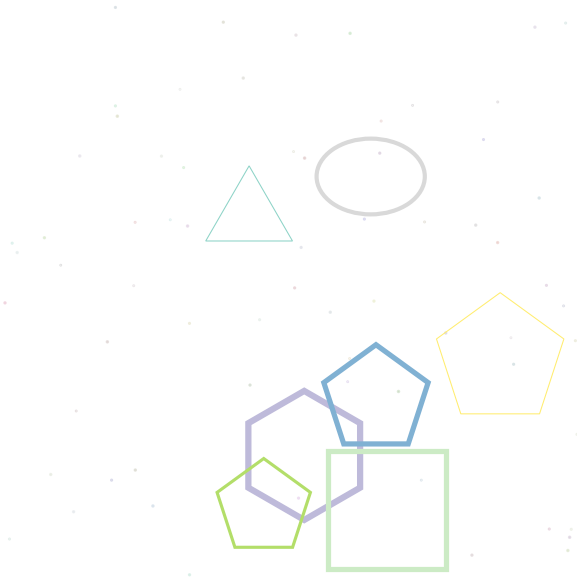[{"shape": "triangle", "thickness": 0.5, "radius": 0.43, "center": [0.431, 0.625]}, {"shape": "hexagon", "thickness": 3, "radius": 0.56, "center": [0.527, 0.211]}, {"shape": "pentagon", "thickness": 2.5, "radius": 0.47, "center": [0.651, 0.307]}, {"shape": "pentagon", "thickness": 1.5, "radius": 0.42, "center": [0.457, 0.12]}, {"shape": "oval", "thickness": 2, "radius": 0.47, "center": [0.642, 0.694]}, {"shape": "square", "thickness": 2.5, "radius": 0.51, "center": [0.67, 0.115]}, {"shape": "pentagon", "thickness": 0.5, "radius": 0.58, "center": [0.866, 0.376]}]